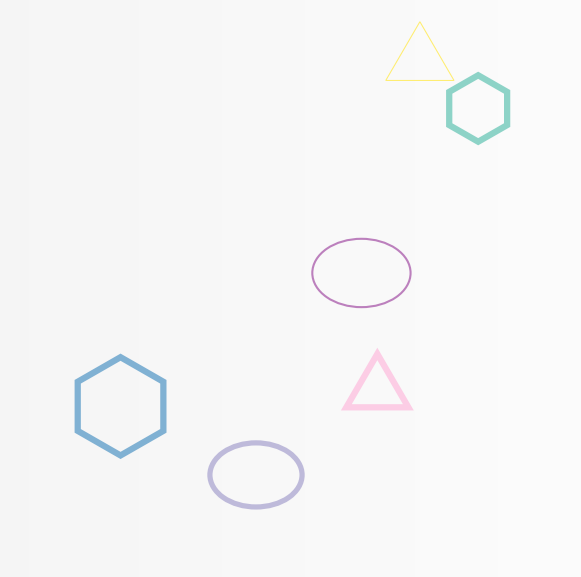[{"shape": "hexagon", "thickness": 3, "radius": 0.29, "center": [0.823, 0.811]}, {"shape": "oval", "thickness": 2.5, "radius": 0.4, "center": [0.44, 0.177]}, {"shape": "hexagon", "thickness": 3, "radius": 0.43, "center": [0.207, 0.296]}, {"shape": "triangle", "thickness": 3, "radius": 0.31, "center": [0.649, 0.325]}, {"shape": "oval", "thickness": 1, "radius": 0.42, "center": [0.622, 0.526]}, {"shape": "triangle", "thickness": 0.5, "radius": 0.34, "center": [0.722, 0.894]}]